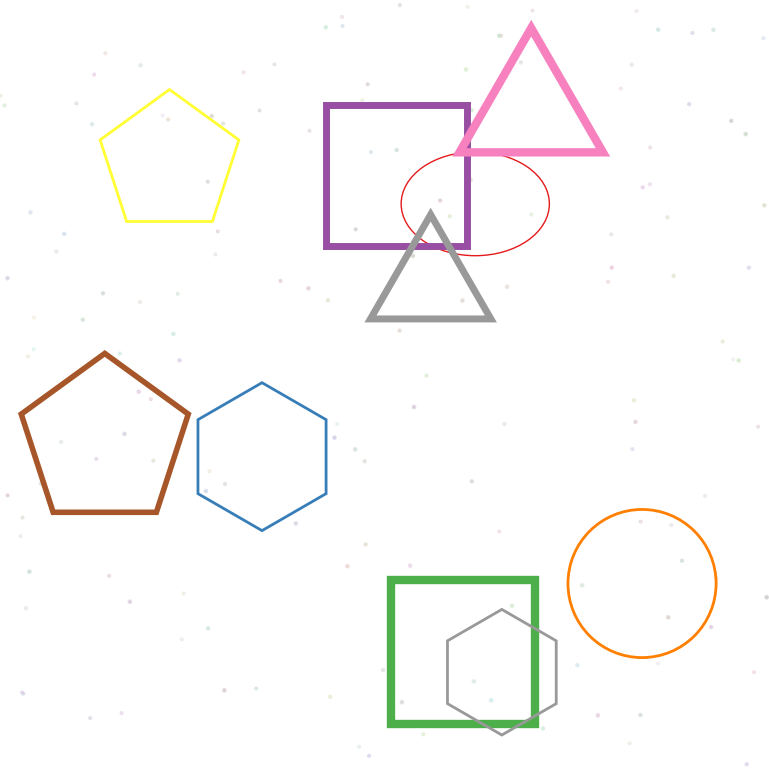[{"shape": "oval", "thickness": 0.5, "radius": 0.48, "center": [0.617, 0.735]}, {"shape": "hexagon", "thickness": 1, "radius": 0.48, "center": [0.34, 0.407]}, {"shape": "square", "thickness": 3, "radius": 0.47, "center": [0.601, 0.153]}, {"shape": "square", "thickness": 2.5, "radius": 0.46, "center": [0.515, 0.772]}, {"shape": "circle", "thickness": 1, "radius": 0.48, "center": [0.834, 0.242]}, {"shape": "pentagon", "thickness": 1, "radius": 0.47, "center": [0.22, 0.789]}, {"shape": "pentagon", "thickness": 2, "radius": 0.57, "center": [0.136, 0.427]}, {"shape": "triangle", "thickness": 3, "radius": 0.54, "center": [0.69, 0.856]}, {"shape": "hexagon", "thickness": 1, "radius": 0.41, "center": [0.652, 0.127]}, {"shape": "triangle", "thickness": 2.5, "radius": 0.45, "center": [0.559, 0.631]}]